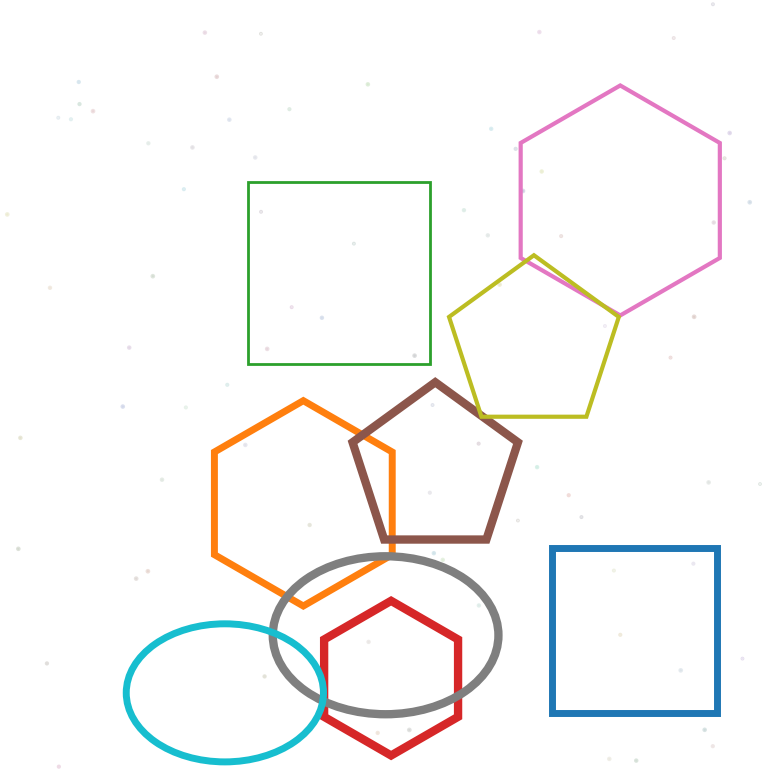[{"shape": "square", "thickness": 2.5, "radius": 0.54, "center": [0.824, 0.181]}, {"shape": "hexagon", "thickness": 2.5, "radius": 0.67, "center": [0.394, 0.346]}, {"shape": "square", "thickness": 1, "radius": 0.59, "center": [0.44, 0.646]}, {"shape": "hexagon", "thickness": 3, "radius": 0.5, "center": [0.508, 0.119]}, {"shape": "pentagon", "thickness": 3, "radius": 0.56, "center": [0.565, 0.391]}, {"shape": "hexagon", "thickness": 1.5, "radius": 0.75, "center": [0.806, 0.74]}, {"shape": "oval", "thickness": 3, "radius": 0.73, "center": [0.501, 0.175]}, {"shape": "pentagon", "thickness": 1.5, "radius": 0.58, "center": [0.693, 0.553]}, {"shape": "oval", "thickness": 2.5, "radius": 0.64, "center": [0.292, 0.1]}]